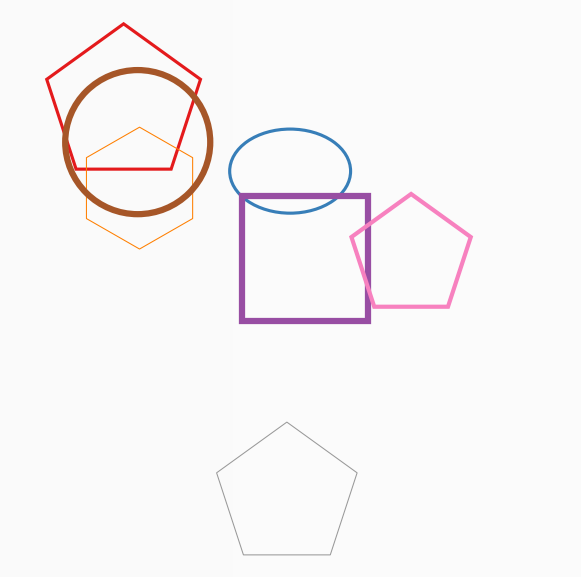[{"shape": "pentagon", "thickness": 1.5, "radius": 0.7, "center": [0.213, 0.819]}, {"shape": "oval", "thickness": 1.5, "radius": 0.52, "center": [0.499, 0.703]}, {"shape": "square", "thickness": 3, "radius": 0.54, "center": [0.524, 0.551]}, {"shape": "hexagon", "thickness": 0.5, "radius": 0.53, "center": [0.24, 0.673]}, {"shape": "circle", "thickness": 3, "radius": 0.62, "center": [0.237, 0.753]}, {"shape": "pentagon", "thickness": 2, "radius": 0.54, "center": [0.707, 0.555]}, {"shape": "pentagon", "thickness": 0.5, "radius": 0.64, "center": [0.494, 0.141]}]